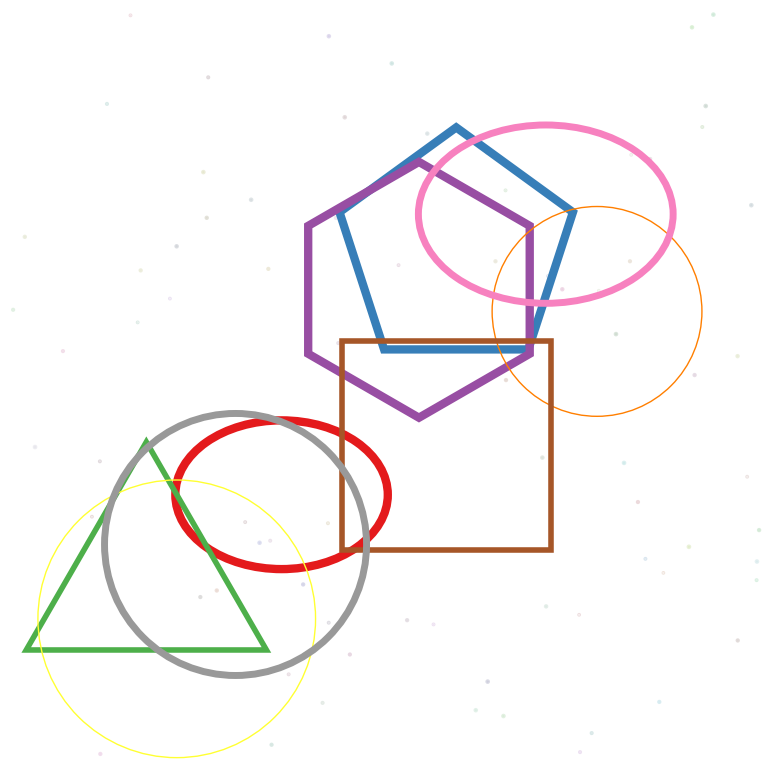[{"shape": "oval", "thickness": 3, "radius": 0.69, "center": [0.366, 0.357]}, {"shape": "pentagon", "thickness": 3, "radius": 0.8, "center": [0.592, 0.675]}, {"shape": "triangle", "thickness": 2, "radius": 0.9, "center": [0.19, 0.246]}, {"shape": "hexagon", "thickness": 3, "radius": 0.83, "center": [0.544, 0.624]}, {"shape": "circle", "thickness": 0.5, "radius": 0.68, "center": [0.775, 0.596]}, {"shape": "circle", "thickness": 0.5, "radius": 0.9, "center": [0.23, 0.196]}, {"shape": "square", "thickness": 2, "radius": 0.68, "center": [0.579, 0.421]}, {"shape": "oval", "thickness": 2.5, "radius": 0.83, "center": [0.709, 0.722]}, {"shape": "circle", "thickness": 2.5, "radius": 0.85, "center": [0.306, 0.293]}]